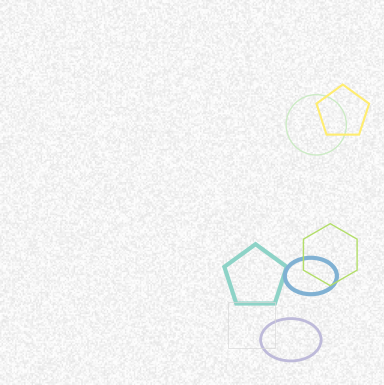[{"shape": "pentagon", "thickness": 3, "radius": 0.43, "center": [0.664, 0.281]}, {"shape": "oval", "thickness": 2, "radius": 0.39, "center": [0.756, 0.118]}, {"shape": "oval", "thickness": 3, "radius": 0.34, "center": [0.807, 0.283]}, {"shape": "hexagon", "thickness": 1, "radius": 0.4, "center": [0.858, 0.339]}, {"shape": "square", "thickness": 0.5, "radius": 0.3, "center": [0.653, 0.156]}, {"shape": "circle", "thickness": 1, "radius": 0.39, "center": [0.821, 0.676]}, {"shape": "pentagon", "thickness": 1.5, "radius": 0.36, "center": [0.89, 0.709]}]